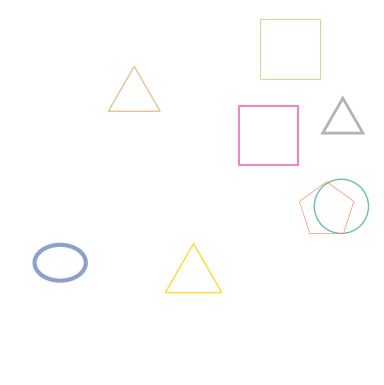[{"shape": "circle", "thickness": 1, "radius": 0.35, "center": [0.887, 0.464]}, {"shape": "pentagon", "thickness": 0.5, "radius": 0.37, "center": [0.848, 0.454]}, {"shape": "oval", "thickness": 3, "radius": 0.33, "center": [0.156, 0.318]}, {"shape": "square", "thickness": 1.5, "radius": 0.39, "center": [0.697, 0.647]}, {"shape": "square", "thickness": 0.5, "radius": 0.39, "center": [0.753, 0.873]}, {"shape": "triangle", "thickness": 1, "radius": 0.42, "center": [0.503, 0.282]}, {"shape": "triangle", "thickness": 1, "radius": 0.39, "center": [0.349, 0.75]}, {"shape": "triangle", "thickness": 2, "radius": 0.3, "center": [0.89, 0.684]}]